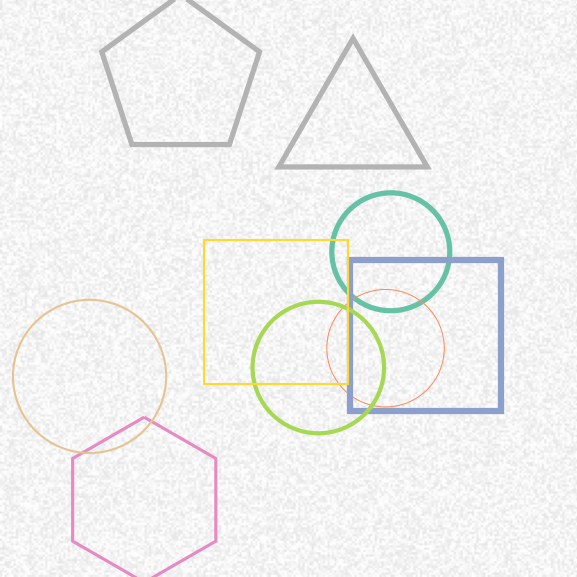[{"shape": "circle", "thickness": 2.5, "radius": 0.51, "center": [0.677, 0.563]}, {"shape": "circle", "thickness": 0.5, "radius": 0.51, "center": [0.668, 0.396]}, {"shape": "square", "thickness": 3, "radius": 0.65, "center": [0.736, 0.418]}, {"shape": "hexagon", "thickness": 1.5, "radius": 0.72, "center": [0.25, 0.134]}, {"shape": "circle", "thickness": 2, "radius": 0.57, "center": [0.551, 0.363]}, {"shape": "square", "thickness": 1, "radius": 0.62, "center": [0.478, 0.459]}, {"shape": "circle", "thickness": 1, "radius": 0.66, "center": [0.155, 0.347]}, {"shape": "pentagon", "thickness": 2.5, "radius": 0.72, "center": [0.313, 0.865]}, {"shape": "triangle", "thickness": 2.5, "radius": 0.74, "center": [0.611, 0.784]}]